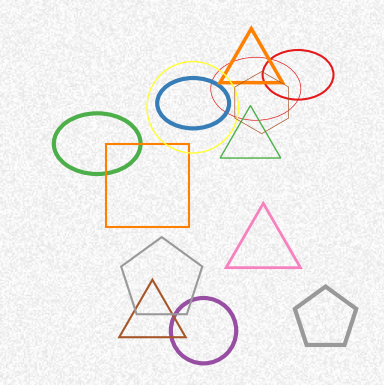[{"shape": "oval", "thickness": 0.5, "radius": 0.58, "center": [0.664, 0.769]}, {"shape": "oval", "thickness": 1.5, "radius": 0.46, "center": [0.774, 0.806]}, {"shape": "oval", "thickness": 3, "radius": 0.47, "center": [0.502, 0.732]}, {"shape": "triangle", "thickness": 1, "radius": 0.45, "center": [0.65, 0.635]}, {"shape": "oval", "thickness": 3, "radius": 0.56, "center": [0.252, 0.627]}, {"shape": "circle", "thickness": 3, "radius": 0.42, "center": [0.529, 0.141]}, {"shape": "square", "thickness": 1.5, "radius": 0.54, "center": [0.383, 0.518]}, {"shape": "triangle", "thickness": 2.5, "radius": 0.47, "center": [0.653, 0.832]}, {"shape": "circle", "thickness": 1, "radius": 0.59, "center": [0.501, 0.721]}, {"shape": "hexagon", "thickness": 0.5, "radius": 0.4, "center": [0.68, 0.734]}, {"shape": "triangle", "thickness": 1.5, "radius": 0.5, "center": [0.396, 0.174]}, {"shape": "triangle", "thickness": 2, "radius": 0.56, "center": [0.684, 0.36]}, {"shape": "pentagon", "thickness": 1.5, "radius": 0.55, "center": [0.42, 0.273]}, {"shape": "pentagon", "thickness": 3, "radius": 0.42, "center": [0.846, 0.172]}]